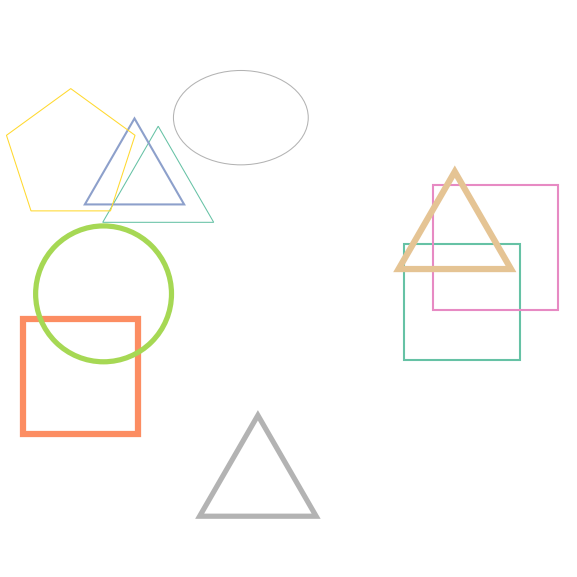[{"shape": "square", "thickness": 1, "radius": 0.5, "center": [0.801, 0.476]}, {"shape": "triangle", "thickness": 0.5, "radius": 0.55, "center": [0.274, 0.67]}, {"shape": "square", "thickness": 3, "radius": 0.5, "center": [0.14, 0.348]}, {"shape": "triangle", "thickness": 1, "radius": 0.5, "center": [0.233, 0.695]}, {"shape": "square", "thickness": 1, "radius": 0.54, "center": [0.858, 0.571]}, {"shape": "circle", "thickness": 2.5, "radius": 0.59, "center": [0.179, 0.49]}, {"shape": "pentagon", "thickness": 0.5, "radius": 0.59, "center": [0.123, 0.729]}, {"shape": "triangle", "thickness": 3, "radius": 0.56, "center": [0.788, 0.589]}, {"shape": "triangle", "thickness": 2.5, "radius": 0.58, "center": [0.447, 0.163]}, {"shape": "oval", "thickness": 0.5, "radius": 0.58, "center": [0.417, 0.795]}]